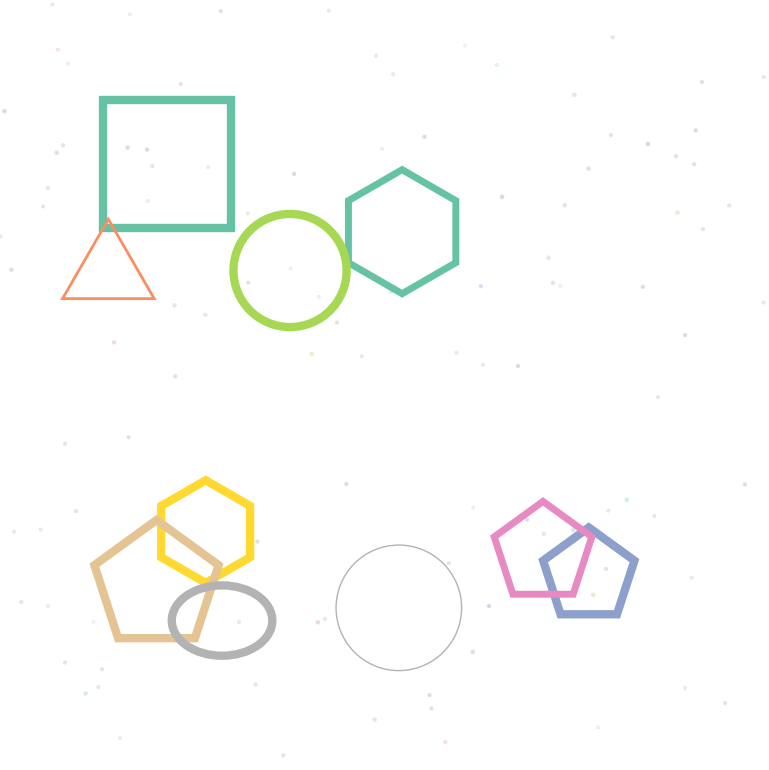[{"shape": "hexagon", "thickness": 2.5, "radius": 0.4, "center": [0.522, 0.699]}, {"shape": "square", "thickness": 3, "radius": 0.42, "center": [0.217, 0.787]}, {"shape": "triangle", "thickness": 1, "radius": 0.34, "center": [0.141, 0.647]}, {"shape": "pentagon", "thickness": 3, "radius": 0.31, "center": [0.765, 0.253]}, {"shape": "pentagon", "thickness": 2.5, "radius": 0.33, "center": [0.705, 0.282]}, {"shape": "circle", "thickness": 3, "radius": 0.37, "center": [0.377, 0.649]}, {"shape": "hexagon", "thickness": 3, "radius": 0.33, "center": [0.267, 0.31]}, {"shape": "pentagon", "thickness": 3, "radius": 0.42, "center": [0.203, 0.24]}, {"shape": "oval", "thickness": 3, "radius": 0.33, "center": [0.288, 0.194]}, {"shape": "circle", "thickness": 0.5, "radius": 0.41, "center": [0.518, 0.211]}]